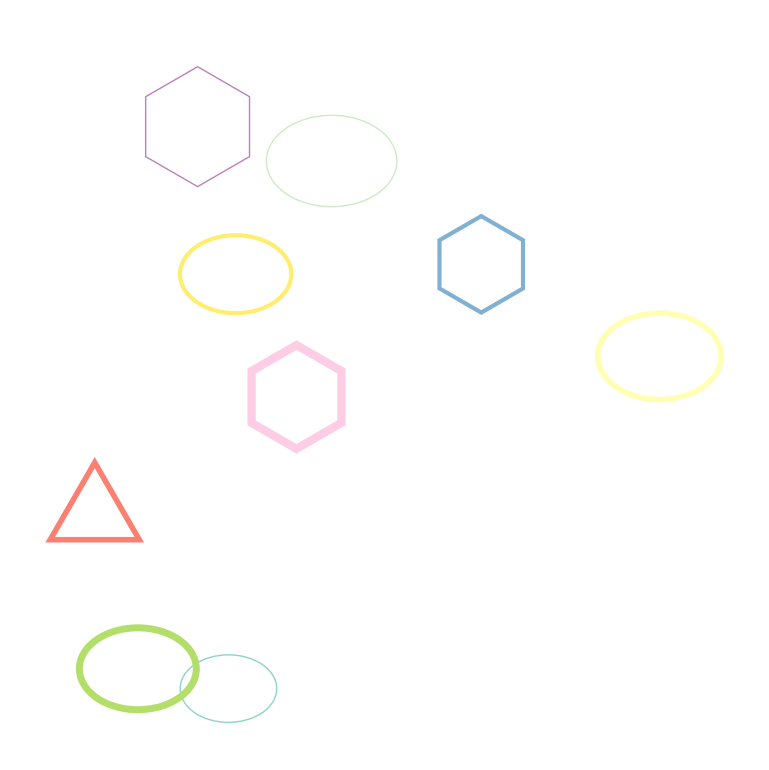[{"shape": "oval", "thickness": 0.5, "radius": 0.31, "center": [0.297, 0.106]}, {"shape": "oval", "thickness": 2, "radius": 0.4, "center": [0.856, 0.537]}, {"shape": "triangle", "thickness": 2, "radius": 0.33, "center": [0.123, 0.332]}, {"shape": "hexagon", "thickness": 1.5, "radius": 0.31, "center": [0.625, 0.657]}, {"shape": "oval", "thickness": 2.5, "radius": 0.38, "center": [0.179, 0.131]}, {"shape": "hexagon", "thickness": 3, "radius": 0.34, "center": [0.385, 0.484]}, {"shape": "hexagon", "thickness": 0.5, "radius": 0.39, "center": [0.257, 0.836]}, {"shape": "oval", "thickness": 0.5, "radius": 0.42, "center": [0.431, 0.791]}, {"shape": "oval", "thickness": 1.5, "radius": 0.36, "center": [0.306, 0.644]}]